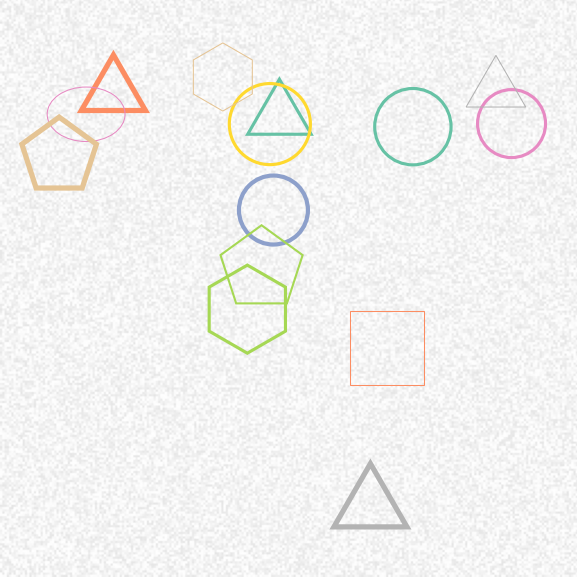[{"shape": "circle", "thickness": 1.5, "radius": 0.33, "center": [0.715, 0.78]}, {"shape": "triangle", "thickness": 1.5, "radius": 0.32, "center": [0.484, 0.798]}, {"shape": "square", "thickness": 0.5, "radius": 0.32, "center": [0.67, 0.397]}, {"shape": "triangle", "thickness": 2.5, "radius": 0.32, "center": [0.196, 0.84]}, {"shape": "circle", "thickness": 2, "radius": 0.3, "center": [0.473, 0.635]}, {"shape": "circle", "thickness": 1.5, "radius": 0.29, "center": [0.886, 0.785]}, {"shape": "oval", "thickness": 0.5, "radius": 0.34, "center": [0.149, 0.801]}, {"shape": "pentagon", "thickness": 1, "radius": 0.37, "center": [0.453, 0.534]}, {"shape": "hexagon", "thickness": 1.5, "radius": 0.38, "center": [0.428, 0.464]}, {"shape": "circle", "thickness": 1.5, "radius": 0.35, "center": [0.467, 0.784]}, {"shape": "pentagon", "thickness": 2.5, "radius": 0.34, "center": [0.102, 0.728]}, {"shape": "hexagon", "thickness": 0.5, "radius": 0.29, "center": [0.386, 0.866]}, {"shape": "triangle", "thickness": 2.5, "radius": 0.37, "center": [0.641, 0.123]}, {"shape": "triangle", "thickness": 0.5, "radius": 0.3, "center": [0.859, 0.844]}]